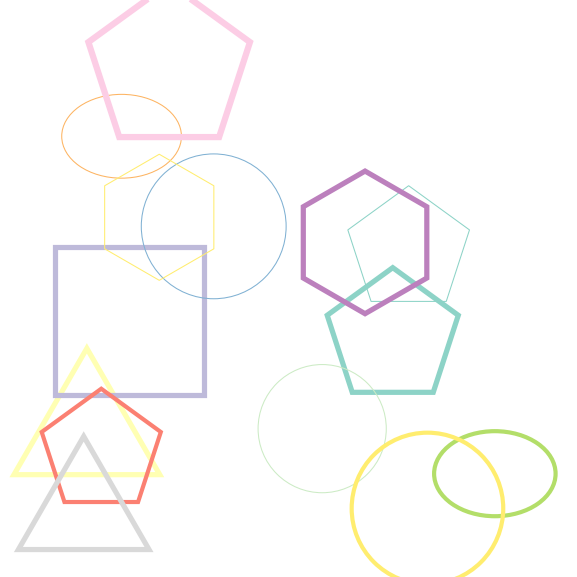[{"shape": "pentagon", "thickness": 0.5, "radius": 0.55, "center": [0.708, 0.567]}, {"shape": "pentagon", "thickness": 2.5, "radius": 0.6, "center": [0.68, 0.416]}, {"shape": "triangle", "thickness": 2.5, "radius": 0.73, "center": [0.15, 0.25]}, {"shape": "square", "thickness": 2.5, "radius": 0.64, "center": [0.224, 0.444]}, {"shape": "pentagon", "thickness": 2, "radius": 0.54, "center": [0.175, 0.218]}, {"shape": "circle", "thickness": 0.5, "radius": 0.63, "center": [0.37, 0.607]}, {"shape": "oval", "thickness": 0.5, "radius": 0.52, "center": [0.211, 0.763]}, {"shape": "oval", "thickness": 2, "radius": 0.53, "center": [0.857, 0.179]}, {"shape": "pentagon", "thickness": 3, "radius": 0.74, "center": [0.293, 0.881]}, {"shape": "triangle", "thickness": 2.5, "radius": 0.65, "center": [0.145, 0.113]}, {"shape": "hexagon", "thickness": 2.5, "radius": 0.62, "center": [0.632, 0.579]}, {"shape": "circle", "thickness": 0.5, "radius": 0.55, "center": [0.558, 0.257]}, {"shape": "circle", "thickness": 2, "radius": 0.66, "center": [0.74, 0.119]}, {"shape": "hexagon", "thickness": 0.5, "radius": 0.55, "center": [0.276, 0.623]}]